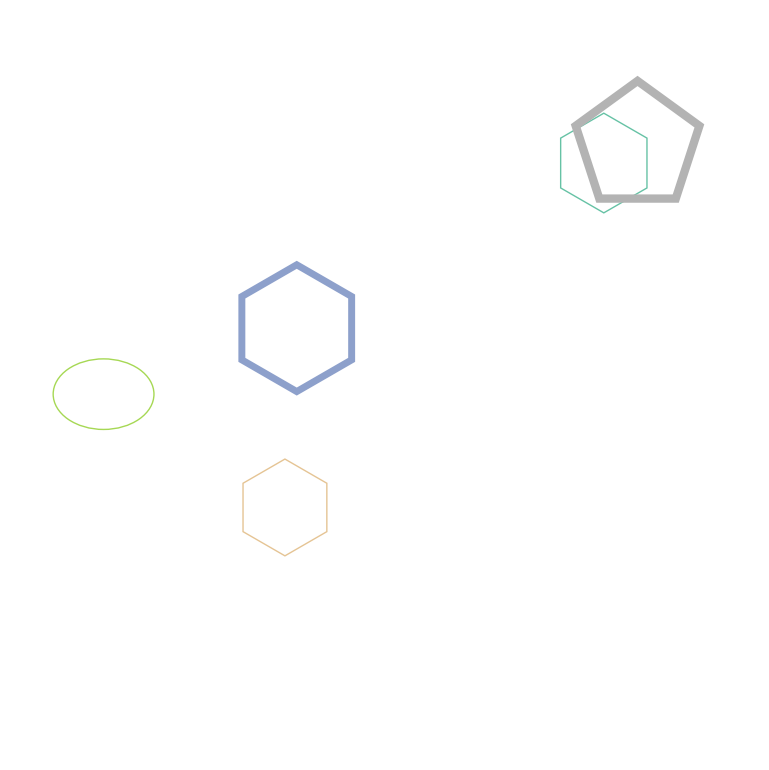[{"shape": "hexagon", "thickness": 0.5, "radius": 0.32, "center": [0.784, 0.788]}, {"shape": "hexagon", "thickness": 2.5, "radius": 0.41, "center": [0.385, 0.574]}, {"shape": "oval", "thickness": 0.5, "radius": 0.33, "center": [0.134, 0.488]}, {"shape": "hexagon", "thickness": 0.5, "radius": 0.31, "center": [0.37, 0.341]}, {"shape": "pentagon", "thickness": 3, "radius": 0.42, "center": [0.828, 0.81]}]